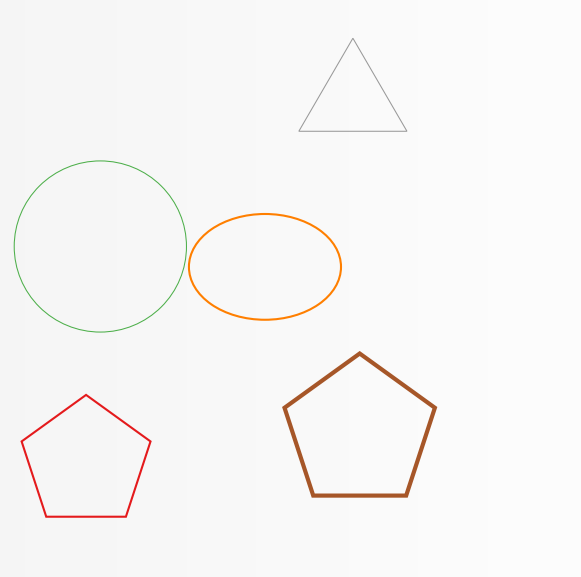[{"shape": "pentagon", "thickness": 1, "radius": 0.58, "center": [0.148, 0.199]}, {"shape": "circle", "thickness": 0.5, "radius": 0.74, "center": [0.173, 0.572]}, {"shape": "oval", "thickness": 1, "radius": 0.65, "center": [0.456, 0.537]}, {"shape": "pentagon", "thickness": 2, "radius": 0.68, "center": [0.619, 0.251]}, {"shape": "triangle", "thickness": 0.5, "radius": 0.54, "center": [0.607, 0.826]}]